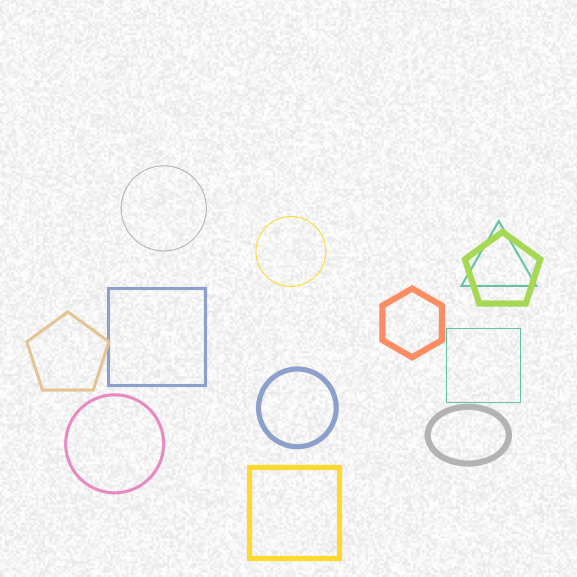[{"shape": "triangle", "thickness": 1, "radius": 0.37, "center": [0.864, 0.541]}, {"shape": "square", "thickness": 0.5, "radius": 0.32, "center": [0.836, 0.367]}, {"shape": "hexagon", "thickness": 3, "radius": 0.3, "center": [0.714, 0.44]}, {"shape": "circle", "thickness": 2.5, "radius": 0.34, "center": [0.515, 0.293]}, {"shape": "square", "thickness": 1.5, "radius": 0.42, "center": [0.27, 0.417]}, {"shape": "circle", "thickness": 1.5, "radius": 0.42, "center": [0.199, 0.231]}, {"shape": "pentagon", "thickness": 3, "radius": 0.34, "center": [0.87, 0.529]}, {"shape": "circle", "thickness": 0.5, "radius": 0.3, "center": [0.504, 0.564]}, {"shape": "square", "thickness": 2.5, "radius": 0.39, "center": [0.509, 0.111]}, {"shape": "pentagon", "thickness": 1.5, "radius": 0.37, "center": [0.117, 0.384]}, {"shape": "circle", "thickness": 0.5, "radius": 0.37, "center": [0.284, 0.638]}, {"shape": "oval", "thickness": 3, "radius": 0.35, "center": [0.811, 0.246]}]